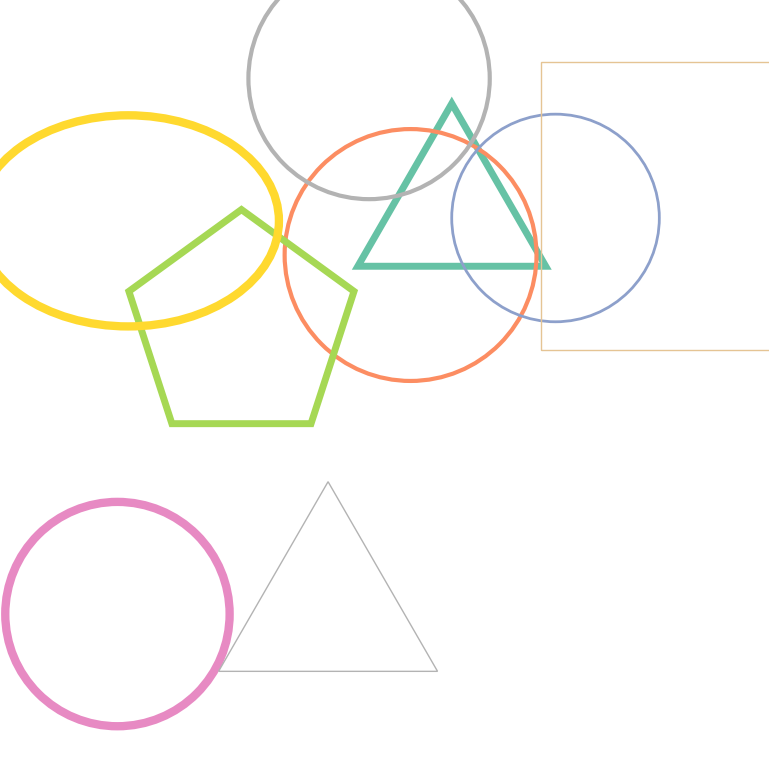[{"shape": "triangle", "thickness": 2.5, "radius": 0.7, "center": [0.587, 0.725]}, {"shape": "circle", "thickness": 1.5, "radius": 0.82, "center": [0.533, 0.669]}, {"shape": "circle", "thickness": 1, "radius": 0.67, "center": [0.721, 0.717]}, {"shape": "circle", "thickness": 3, "radius": 0.73, "center": [0.153, 0.203]}, {"shape": "pentagon", "thickness": 2.5, "radius": 0.77, "center": [0.314, 0.574]}, {"shape": "oval", "thickness": 3, "radius": 0.98, "center": [0.166, 0.713]}, {"shape": "square", "thickness": 0.5, "radius": 0.93, "center": [0.889, 0.733]}, {"shape": "circle", "thickness": 1.5, "radius": 0.78, "center": [0.479, 0.898]}, {"shape": "triangle", "thickness": 0.5, "radius": 0.82, "center": [0.426, 0.21]}]